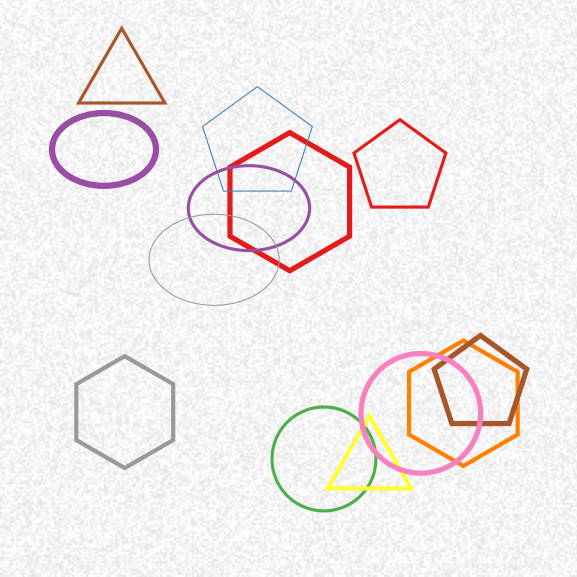[{"shape": "pentagon", "thickness": 1.5, "radius": 0.42, "center": [0.693, 0.708]}, {"shape": "hexagon", "thickness": 2.5, "radius": 0.6, "center": [0.502, 0.65]}, {"shape": "pentagon", "thickness": 0.5, "radius": 0.5, "center": [0.446, 0.749]}, {"shape": "circle", "thickness": 1.5, "radius": 0.45, "center": [0.561, 0.204]}, {"shape": "oval", "thickness": 3, "radius": 0.45, "center": [0.18, 0.74]}, {"shape": "oval", "thickness": 1.5, "radius": 0.53, "center": [0.431, 0.639]}, {"shape": "hexagon", "thickness": 2, "radius": 0.54, "center": [0.802, 0.301]}, {"shape": "triangle", "thickness": 2, "radius": 0.42, "center": [0.64, 0.195]}, {"shape": "triangle", "thickness": 1.5, "radius": 0.43, "center": [0.211, 0.864]}, {"shape": "pentagon", "thickness": 2.5, "radius": 0.42, "center": [0.832, 0.334]}, {"shape": "circle", "thickness": 2.5, "radius": 0.52, "center": [0.729, 0.283]}, {"shape": "oval", "thickness": 0.5, "radius": 0.56, "center": [0.371, 0.549]}, {"shape": "hexagon", "thickness": 2, "radius": 0.48, "center": [0.216, 0.286]}]